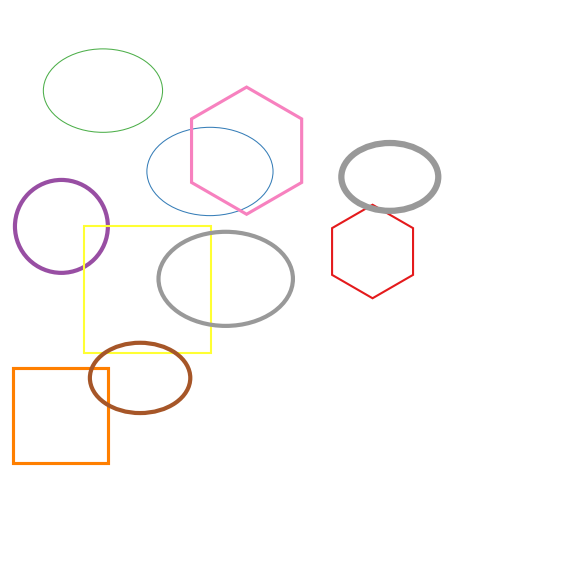[{"shape": "hexagon", "thickness": 1, "radius": 0.4, "center": [0.645, 0.564]}, {"shape": "oval", "thickness": 0.5, "radius": 0.55, "center": [0.364, 0.702]}, {"shape": "oval", "thickness": 0.5, "radius": 0.52, "center": [0.178, 0.842]}, {"shape": "circle", "thickness": 2, "radius": 0.4, "center": [0.106, 0.607]}, {"shape": "square", "thickness": 1.5, "radius": 0.41, "center": [0.105, 0.28]}, {"shape": "square", "thickness": 1, "radius": 0.55, "center": [0.255, 0.498]}, {"shape": "oval", "thickness": 2, "radius": 0.43, "center": [0.243, 0.345]}, {"shape": "hexagon", "thickness": 1.5, "radius": 0.55, "center": [0.427, 0.738]}, {"shape": "oval", "thickness": 2, "radius": 0.58, "center": [0.391, 0.516]}, {"shape": "oval", "thickness": 3, "radius": 0.42, "center": [0.675, 0.693]}]